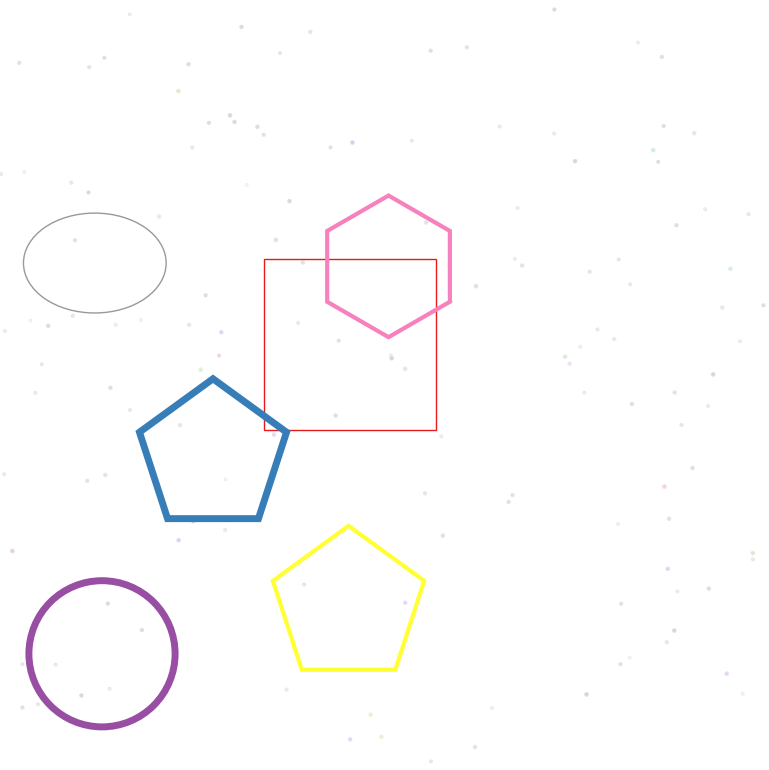[{"shape": "square", "thickness": 0.5, "radius": 0.56, "center": [0.455, 0.553]}, {"shape": "pentagon", "thickness": 2.5, "radius": 0.5, "center": [0.277, 0.408]}, {"shape": "circle", "thickness": 2.5, "radius": 0.47, "center": [0.132, 0.151]}, {"shape": "pentagon", "thickness": 1.5, "radius": 0.52, "center": [0.453, 0.214]}, {"shape": "hexagon", "thickness": 1.5, "radius": 0.46, "center": [0.505, 0.654]}, {"shape": "oval", "thickness": 0.5, "radius": 0.46, "center": [0.123, 0.658]}]